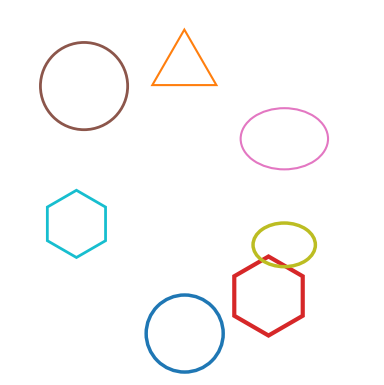[{"shape": "circle", "thickness": 2.5, "radius": 0.5, "center": [0.48, 0.134]}, {"shape": "triangle", "thickness": 1.5, "radius": 0.48, "center": [0.479, 0.827]}, {"shape": "hexagon", "thickness": 3, "radius": 0.51, "center": [0.697, 0.231]}, {"shape": "circle", "thickness": 2, "radius": 0.57, "center": [0.218, 0.776]}, {"shape": "oval", "thickness": 1.5, "radius": 0.57, "center": [0.739, 0.64]}, {"shape": "oval", "thickness": 2.5, "radius": 0.4, "center": [0.738, 0.364]}, {"shape": "hexagon", "thickness": 2, "radius": 0.44, "center": [0.199, 0.418]}]